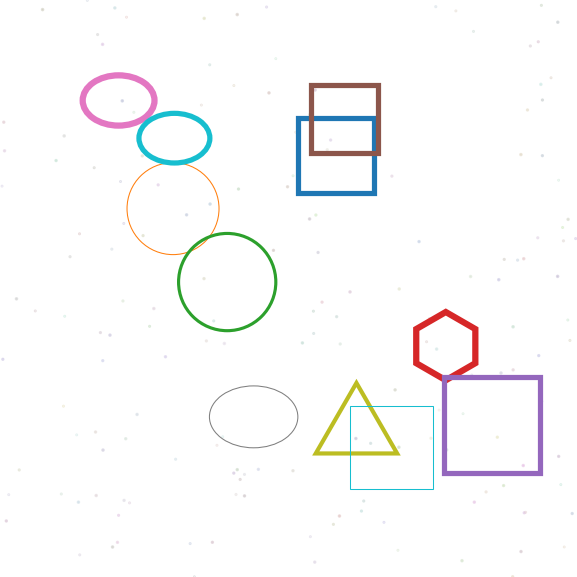[{"shape": "square", "thickness": 2.5, "radius": 0.32, "center": [0.582, 0.73]}, {"shape": "circle", "thickness": 0.5, "radius": 0.4, "center": [0.3, 0.638]}, {"shape": "circle", "thickness": 1.5, "radius": 0.42, "center": [0.393, 0.511]}, {"shape": "hexagon", "thickness": 3, "radius": 0.3, "center": [0.772, 0.4]}, {"shape": "square", "thickness": 2.5, "radius": 0.41, "center": [0.851, 0.264]}, {"shape": "square", "thickness": 2.5, "radius": 0.29, "center": [0.597, 0.793]}, {"shape": "oval", "thickness": 3, "radius": 0.31, "center": [0.205, 0.825]}, {"shape": "oval", "thickness": 0.5, "radius": 0.38, "center": [0.439, 0.277]}, {"shape": "triangle", "thickness": 2, "radius": 0.41, "center": [0.617, 0.255]}, {"shape": "square", "thickness": 0.5, "radius": 0.36, "center": [0.678, 0.224]}, {"shape": "oval", "thickness": 2.5, "radius": 0.31, "center": [0.302, 0.76]}]